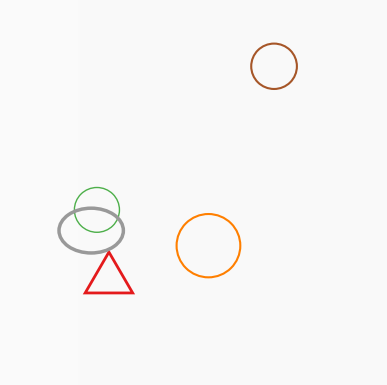[{"shape": "triangle", "thickness": 2, "radius": 0.35, "center": [0.281, 0.274]}, {"shape": "circle", "thickness": 1, "radius": 0.29, "center": [0.25, 0.455]}, {"shape": "circle", "thickness": 1.5, "radius": 0.41, "center": [0.538, 0.362]}, {"shape": "circle", "thickness": 1.5, "radius": 0.29, "center": [0.707, 0.828]}, {"shape": "oval", "thickness": 2.5, "radius": 0.42, "center": [0.235, 0.401]}]